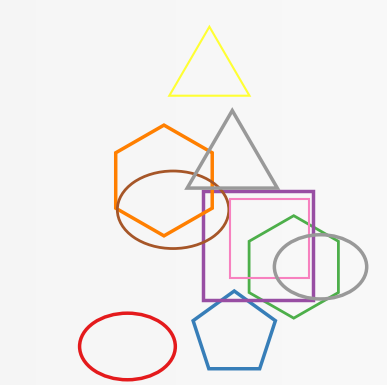[{"shape": "oval", "thickness": 2.5, "radius": 0.62, "center": [0.329, 0.1]}, {"shape": "pentagon", "thickness": 2.5, "radius": 0.56, "center": [0.605, 0.133]}, {"shape": "hexagon", "thickness": 2, "radius": 0.67, "center": [0.758, 0.307]}, {"shape": "square", "thickness": 2.5, "radius": 0.71, "center": [0.667, 0.362]}, {"shape": "hexagon", "thickness": 2.5, "radius": 0.72, "center": [0.423, 0.531]}, {"shape": "triangle", "thickness": 1.5, "radius": 0.6, "center": [0.54, 0.811]}, {"shape": "oval", "thickness": 2, "radius": 0.72, "center": [0.447, 0.455]}, {"shape": "square", "thickness": 1.5, "radius": 0.51, "center": [0.696, 0.381]}, {"shape": "oval", "thickness": 2.5, "radius": 0.6, "center": [0.827, 0.307]}, {"shape": "triangle", "thickness": 2.5, "radius": 0.67, "center": [0.599, 0.579]}]